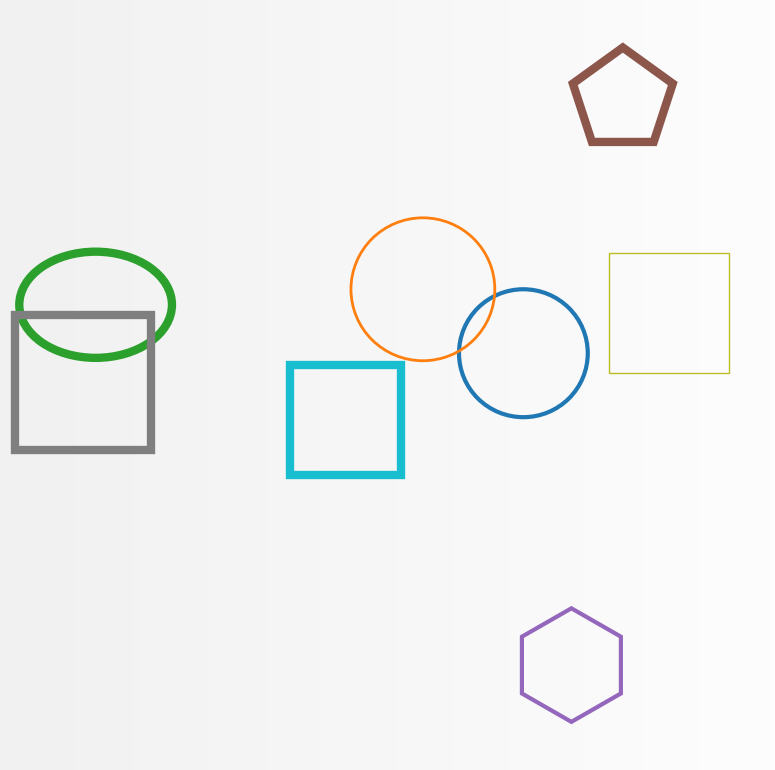[{"shape": "circle", "thickness": 1.5, "radius": 0.42, "center": [0.675, 0.541]}, {"shape": "circle", "thickness": 1, "radius": 0.46, "center": [0.546, 0.624]}, {"shape": "oval", "thickness": 3, "radius": 0.49, "center": [0.123, 0.604]}, {"shape": "hexagon", "thickness": 1.5, "radius": 0.37, "center": [0.737, 0.136]}, {"shape": "pentagon", "thickness": 3, "radius": 0.34, "center": [0.804, 0.87]}, {"shape": "square", "thickness": 3, "radius": 0.44, "center": [0.107, 0.503]}, {"shape": "square", "thickness": 0.5, "radius": 0.39, "center": [0.863, 0.593]}, {"shape": "square", "thickness": 3, "radius": 0.36, "center": [0.446, 0.454]}]